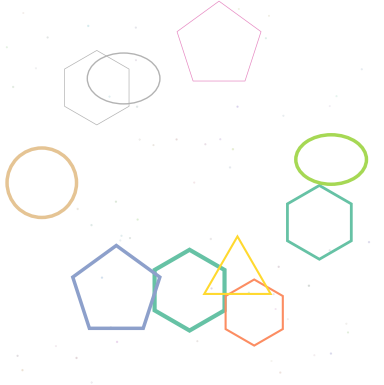[{"shape": "hexagon", "thickness": 2, "radius": 0.48, "center": [0.83, 0.422]}, {"shape": "hexagon", "thickness": 3, "radius": 0.52, "center": [0.492, 0.246]}, {"shape": "hexagon", "thickness": 1.5, "radius": 0.43, "center": [0.66, 0.188]}, {"shape": "pentagon", "thickness": 2.5, "radius": 0.59, "center": [0.302, 0.243]}, {"shape": "pentagon", "thickness": 0.5, "radius": 0.57, "center": [0.569, 0.882]}, {"shape": "oval", "thickness": 2.5, "radius": 0.46, "center": [0.86, 0.586]}, {"shape": "triangle", "thickness": 1.5, "radius": 0.5, "center": [0.617, 0.286]}, {"shape": "circle", "thickness": 2.5, "radius": 0.45, "center": [0.109, 0.525]}, {"shape": "hexagon", "thickness": 0.5, "radius": 0.48, "center": [0.251, 0.772]}, {"shape": "oval", "thickness": 1, "radius": 0.47, "center": [0.321, 0.796]}]